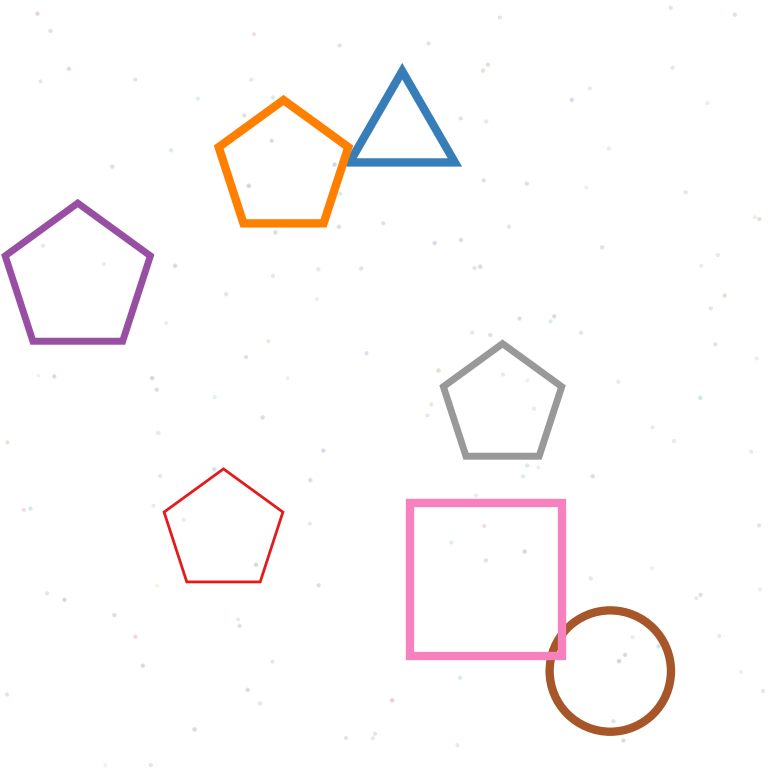[{"shape": "pentagon", "thickness": 1, "radius": 0.41, "center": [0.29, 0.31]}, {"shape": "triangle", "thickness": 3, "radius": 0.39, "center": [0.522, 0.829]}, {"shape": "pentagon", "thickness": 2.5, "radius": 0.5, "center": [0.101, 0.637]}, {"shape": "pentagon", "thickness": 3, "radius": 0.44, "center": [0.368, 0.782]}, {"shape": "circle", "thickness": 3, "radius": 0.39, "center": [0.793, 0.129]}, {"shape": "square", "thickness": 3, "radius": 0.49, "center": [0.631, 0.247]}, {"shape": "pentagon", "thickness": 2.5, "radius": 0.4, "center": [0.653, 0.473]}]